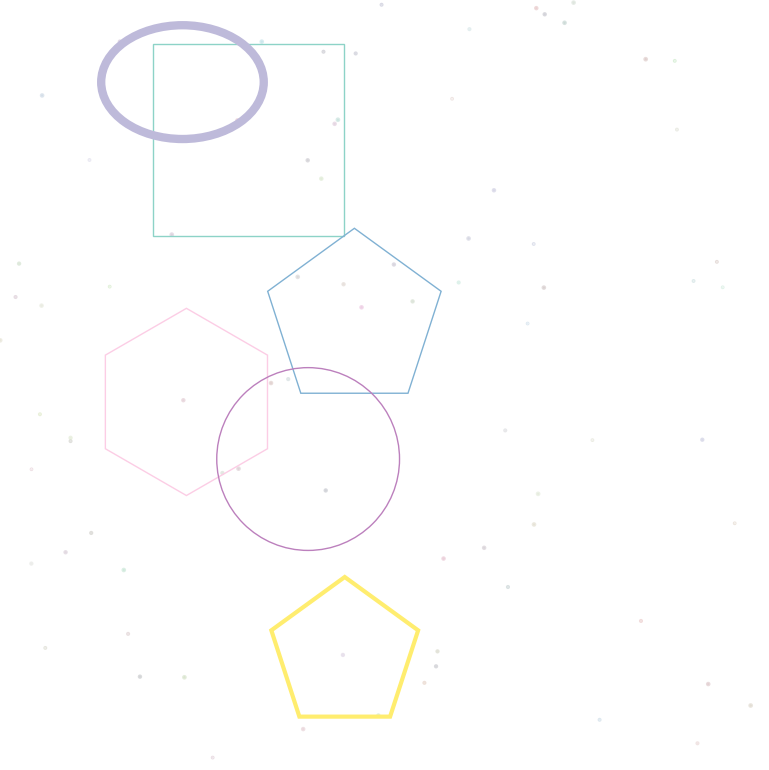[{"shape": "square", "thickness": 0.5, "radius": 0.62, "center": [0.323, 0.818]}, {"shape": "oval", "thickness": 3, "radius": 0.53, "center": [0.237, 0.893]}, {"shape": "pentagon", "thickness": 0.5, "radius": 0.59, "center": [0.46, 0.585]}, {"shape": "hexagon", "thickness": 0.5, "radius": 0.61, "center": [0.242, 0.478]}, {"shape": "circle", "thickness": 0.5, "radius": 0.59, "center": [0.4, 0.404]}, {"shape": "pentagon", "thickness": 1.5, "radius": 0.5, "center": [0.448, 0.15]}]